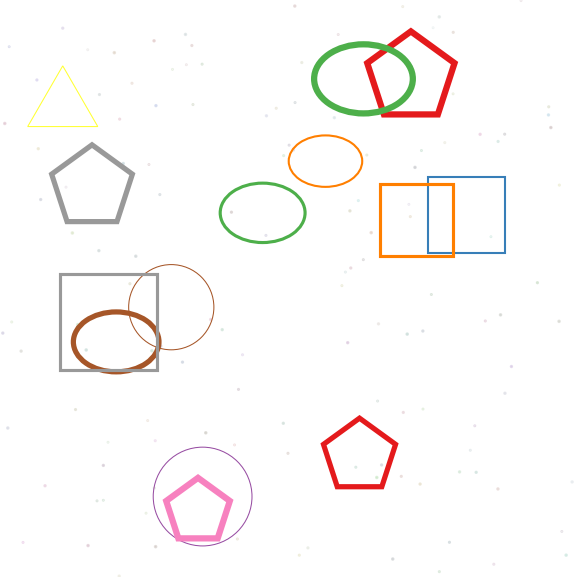[{"shape": "pentagon", "thickness": 2.5, "radius": 0.33, "center": [0.623, 0.209]}, {"shape": "pentagon", "thickness": 3, "radius": 0.4, "center": [0.711, 0.865]}, {"shape": "square", "thickness": 1, "radius": 0.33, "center": [0.808, 0.627]}, {"shape": "oval", "thickness": 3, "radius": 0.43, "center": [0.629, 0.863]}, {"shape": "oval", "thickness": 1.5, "radius": 0.37, "center": [0.455, 0.631]}, {"shape": "circle", "thickness": 0.5, "radius": 0.43, "center": [0.351, 0.139]}, {"shape": "oval", "thickness": 1, "radius": 0.32, "center": [0.564, 0.72]}, {"shape": "square", "thickness": 1.5, "radius": 0.31, "center": [0.721, 0.618]}, {"shape": "triangle", "thickness": 0.5, "radius": 0.35, "center": [0.109, 0.815]}, {"shape": "circle", "thickness": 0.5, "radius": 0.37, "center": [0.297, 0.467]}, {"shape": "oval", "thickness": 2.5, "radius": 0.37, "center": [0.201, 0.407]}, {"shape": "pentagon", "thickness": 3, "radius": 0.29, "center": [0.343, 0.114]}, {"shape": "pentagon", "thickness": 2.5, "radius": 0.37, "center": [0.159, 0.675]}, {"shape": "square", "thickness": 1.5, "radius": 0.42, "center": [0.188, 0.442]}]